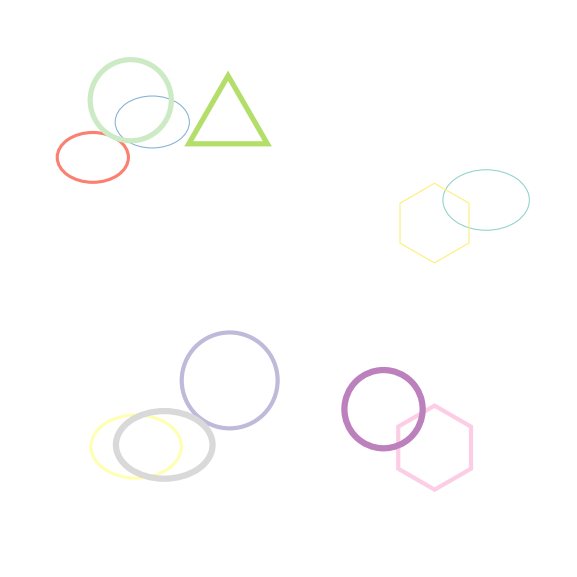[{"shape": "oval", "thickness": 0.5, "radius": 0.37, "center": [0.842, 0.653]}, {"shape": "oval", "thickness": 1.5, "radius": 0.39, "center": [0.236, 0.226]}, {"shape": "circle", "thickness": 2, "radius": 0.42, "center": [0.398, 0.34]}, {"shape": "oval", "thickness": 1.5, "radius": 0.31, "center": [0.161, 0.727]}, {"shape": "oval", "thickness": 0.5, "radius": 0.32, "center": [0.264, 0.788]}, {"shape": "triangle", "thickness": 2.5, "radius": 0.39, "center": [0.395, 0.789]}, {"shape": "hexagon", "thickness": 2, "radius": 0.36, "center": [0.753, 0.224]}, {"shape": "oval", "thickness": 3, "radius": 0.42, "center": [0.284, 0.229]}, {"shape": "circle", "thickness": 3, "radius": 0.34, "center": [0.664, 0.291]}, {"shape": "circle", "thickness": 2.5, "radius": 0.35, "center": [0.226, 0.826]}, {"shape": "hexagon", "thickness": 0.5, "radius": 0.34, "center": [0.752, 0.613]}]